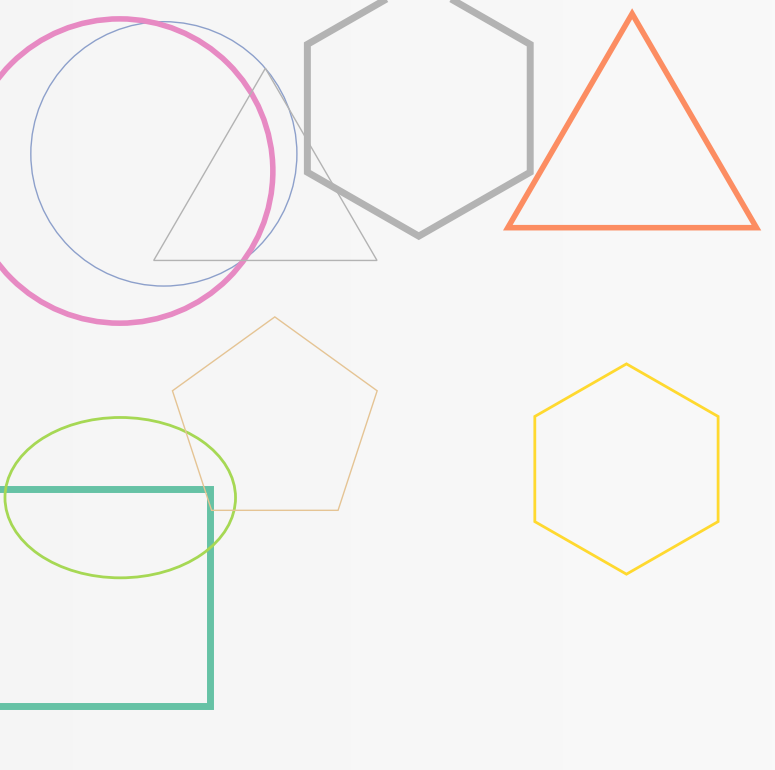[{"shape": "square", "thickness": 2.5, "radius": 0.71, "center": [0.129, 0.224]}, {"shape": "triangle", "thickness": 2, "radius": 0.93, "center": [0.816, 0.797]}, {"shape": "circle", "thickness": 0.5, "radius": 0.86, "center": [0.211, 0.8]}, {"shape": "circle", "thickness": 2, "radius": 0.99, "center": [0.154, 0.778]}, {"shape": "oval", "thickness": 1, "radius": 0.74, "center": [0.155, 0.354]}, {"shape": "hexagon", "thickness": 1, "radius": 0.68, "center": [0.808, 0.391]}, {"shape": "pentagon", "thickness": 0.5, "radius": 0.69, "center": [0.355, 0.45]}, {"shape": "hexagon", "thickness": 2.5, "radius": 0.83, "center": [0.54, 0.859]}, {"shape": "triangle", "thickness": 0.5, "radius": 0.83, "center": [0.342, 0.745]}]